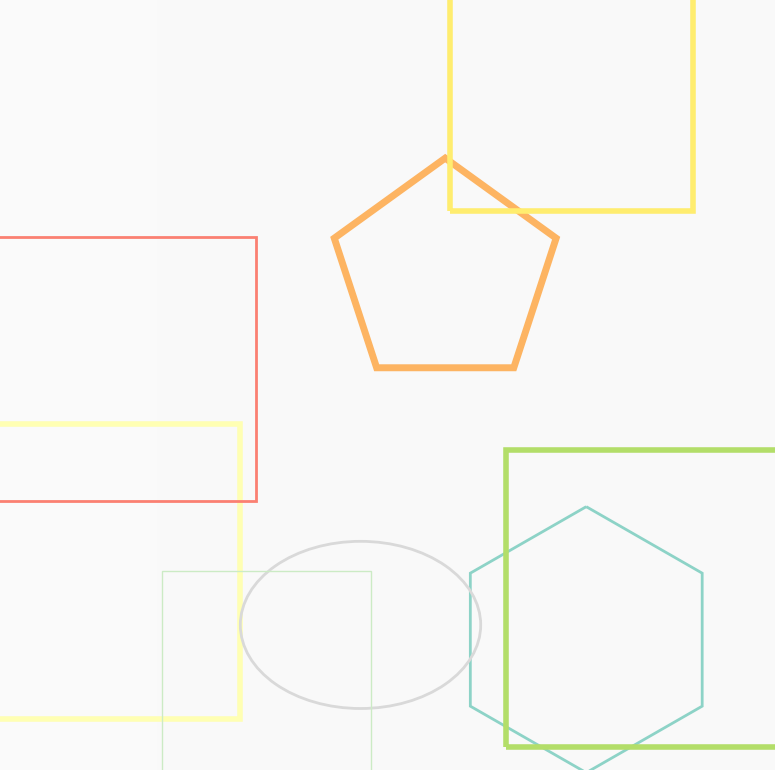[{"shape": "hexagon", "thickness": 1, "radius": 0.86, "center": [0.756, 0.169]}, {"shape": "square", "thickness": 2, "radius": 0.96, "center": [0.118, 0.258]}, {"shape": "square", "thickness": 1, "radius": 0.86, "center": [0.159, 0.52]}, {"shape": "pentagon", "thickness": 2.5, "radius": 0.75, "center": [0.574, 0.644]}, {"shape": "square", "thickness": 2, "radius": 0.96, "center": [0.846, 0.223]}, {"shape": "oval", "thickness": 1, "radius": 0.78, "center": [0.465, 0.188]}, {"shape": "square", "thickness": 0.5, "radius": 0.67, "center": [0.344, 0.124]}, {"shape": "square", "thickness": 2, "radius": 0.78, "center": [0.738, 0.882]}]